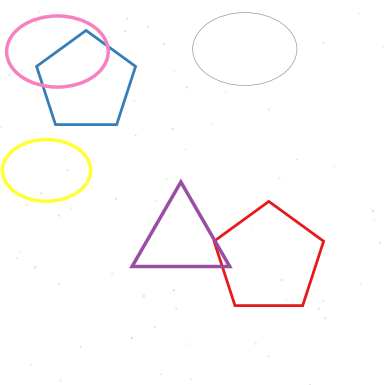[{"shape": "pentagon", "thickness": 2, "radius": 0.75, "center": [0.698, 0.327]}, {"shape": "pentagon", "thickness": 2, "radius": 0.68, "center": [0.224, 0.786]}, {"shape": "triangle", "thickness": 2.5, "radius": 0.73, "center": [0.47, 0.381]}, {"shape": "oval", "thickness": 2.5, "radius": 0.57, "center": [0.121, 0.557]}, {"shape": "oval", "thickness": 2.5, "radius": 0.66, "center": [0.149, 0.866]}, {"shape": "oval", "thickness": 0.5, "radius": 0.68, "center": [0.636, 0.873]}]